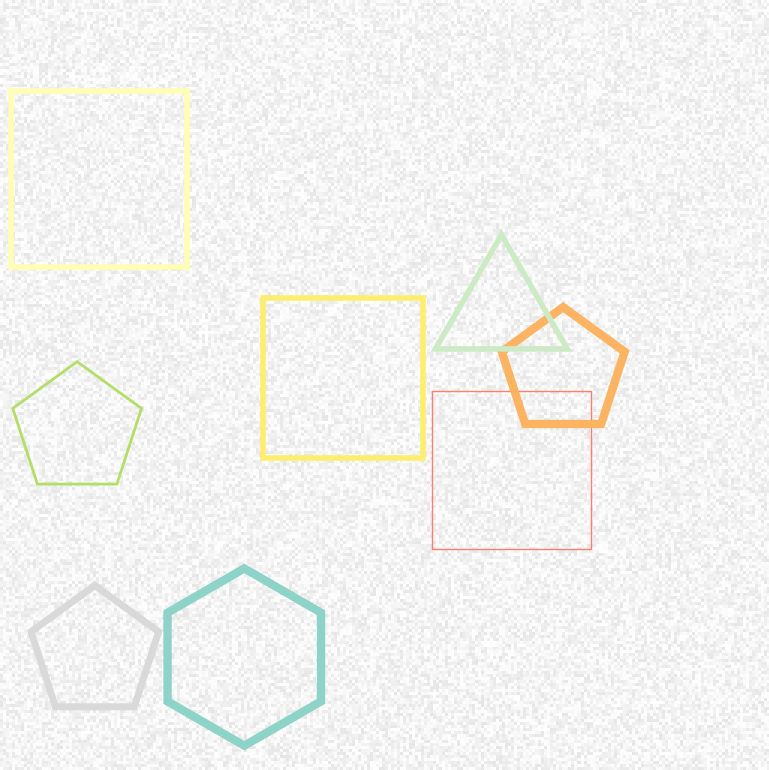[{"shape": "hexagon", "thickness": 3, "radius": 0.58, "center": [0.317, 0.147]}, {"shape": "square", "thickness": 2, "radius": 0.57, "center": [0.129, 0.768]}, {"shape": "square", "thickness": 0.5, "radius": 0.51, "center": [0.664, 0.39]}, {"shape": "pentagon", "thickness": 3, "radius": 0.42, "center": [0.731, 0.517]}, {"shape": "pentagon", "thickness": 1, "radius": 0.44, "center": [0.1, 0.442]}, {"shape": "pentagon", "thickness": 2.5, "radius": 0.44, "center": [0.123, 0.153]}, {"shape": "triangle", "thickness": 2, "radius": 0.49, "center": [0.651, 0.596]}, {"shape": "square", "thickness": 2, "radius": 0.52, "center": [0.446, 0.509]}]